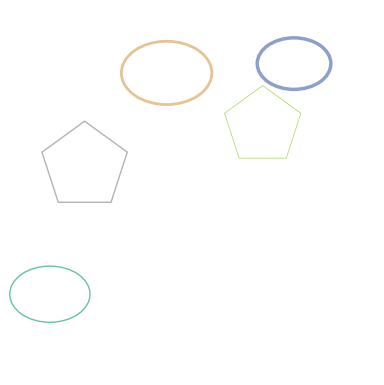[{"shape": "oval", "thickness": 1, "radius": 0.52, "center": [0.13, 0.236]}, {"shape": "oval", "thickness": 2.5, "radius": 0.48, "center": [0.764, 0.835]}, {"shape": "pentagon", "thickness": 0.5, "radius": 0.52, "center": [0.682, 0.674]}, {"shape": "oval", "thickness": 2, "radius": 0.59, "center": [0.433, 0.811]}, {"shape": "pentagon", "thickness": 1, "radius": 0.58, "center": [0.22, 0.569]}]